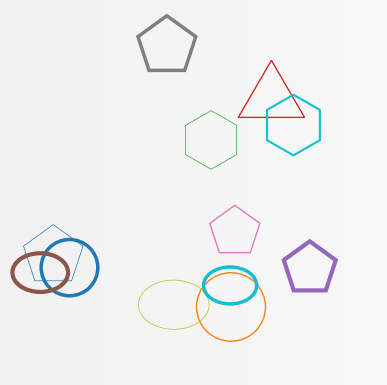[{"shape": "pentagon", "thickness": 0.5, "radius": 0.4, "center": [0.137, 0.336]}, {"shape": "circle", "thickness": 2.5, "radius": 0.37, "center": [0.179, 0.305]}, {"shape": "circle", "thickness": 1, "radius": 0.44, "center": [0.596, 0.203]}, {"shape": "hexagon", "thickness": 0.5, "radius": 0.38, "center": [0.545, 0.636]}, {"shape": "triangle", "thickness": 1, "radius": 0.49, "center": [0.7, 0.744]}, {"shape": "pentagon", "thickness": 3, "radius": 0.35, "center": [0.799, 0.303]}, {"shape": "oval", "thickness": 3, "radius": 0.36, "center": [0.104, 0.292]}, {"shape": "pentagon", "thickness": 1, "radius": 0.34, "center": [0.606, 0.399]}, {"shape": "pentagon", "thickness": 2.5, "radius": 0.39, "center": [0.431, 0.881]}, {"shape": "oval", "thickness": 0.5, "radius": 0.46, "center": [0.448, 0.209]}, {"shape": "hexagon", "thickness": 1.5, "radius": 0.39, "center": [0.757, 0.675]}, {"shape": "oval", "thickness": 2.5, "radius": 0.34, "center": [0.594, 0.259]}]